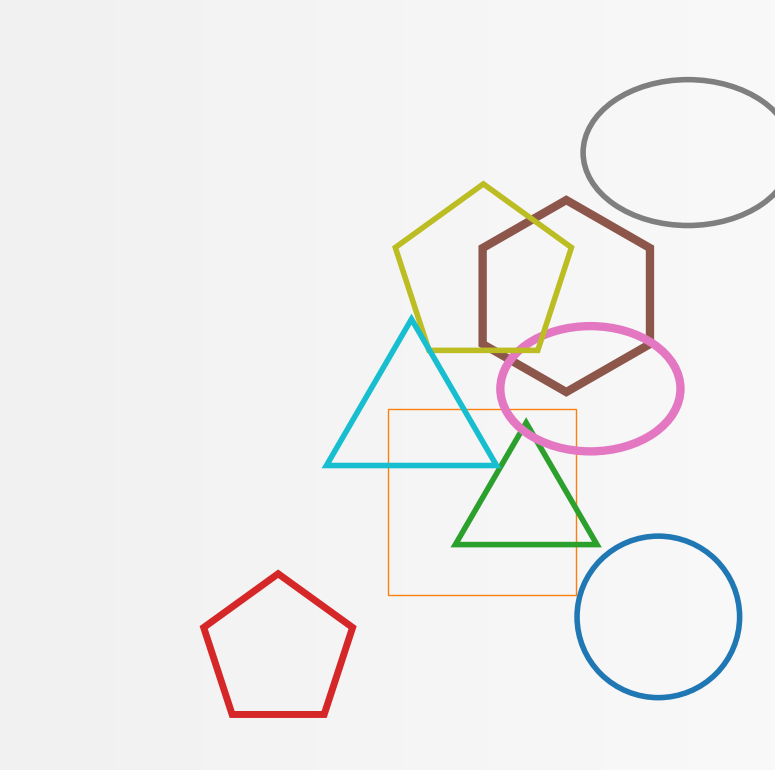[{"shape": "circle", "thickness": 2, "radius": 0.52, "center": [0.849, 0.199]}, {"shape": "square", "thickness": 0.5, "radius": 0.61, "center": [0.622, 0.348]}, {"shape": "triangle", "thickness": 2, "radius": 0.53, "center": [0.679, 0.345]}, {"shape": "pentagon", "thickness": 2.5, "radius": 0.51, "center": [0.359, 0.154]}, {"shape": "hexagon", "thickness": 3, "radius": 0.62, "center": [0.731, 0.616]}, {"shape": "oval", "thickness": 3, "radius": 0.58, "center": [0.762, 0.495]}, {"shape": "oval", "thickness": 2, "radius": 0.68, "center": [0.888, 0.802]}, {"shape": "pentagon", "thickness": 2, "radius": 0.6, "center": [0.624, 0.642]}, {"shape": "triangle", "thickness": 2, "radius": 0.63, "center": [0.531, 0.459]}]